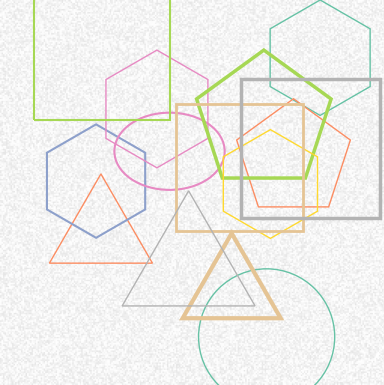[{"shape": "hexagon", "thickness": 1, "radius": 0.75, "center": [0.832, 0.85]}, {"shape": "circle", "thickness": 1, "radius": 0.88, "center": [0.693, 0.125]}, {"shape": "triangle", "thickness": 1, "radius": 0.77, "center": [0.262, 0.394]}, {"shape": "pentagon", "thickness": 1, "radius": 0.78, "center": [0.762, 0.588]}, {"shape": "hexagon", "thickness": 1.5, "radius": 0.74, "center": [0.25, 0.53]}, {"shape": "hexagon", "thickness": 1, "radius": 0.76, "center": [0.408, 0.717]}, {"shape": "oval", "thickness": 1.5, "radius": 0.72, "center": [0.44, 0.607]}, {"shape": "pentagon", "thickness": 2.5, "radius": 0.92, "center": [0.685, 0.686]}, {"shape": "square", "thickness": 1.5, "radius": 0.88, "center": [0.265, 0.865]}, {"shape": "hexagon", "thickness": 1, "radius": 0.71, "center": [0.702, 0.522]}, {"shape": "square", "thickness": 2, "radius": 0.82, "center": [0.622, 0.565]}, {"shape": "triangle", "thickness": 3, "radius": 0.74, "center": [0.602, 0.247]}, {"shape": "square", "thickness": 2.5, "radius": 0.9, "center": [0.806, 0.614]}, {"shape": "triangle", "thickness": 1, "radius": 1.0, "center": [0.49, 0.305]}]